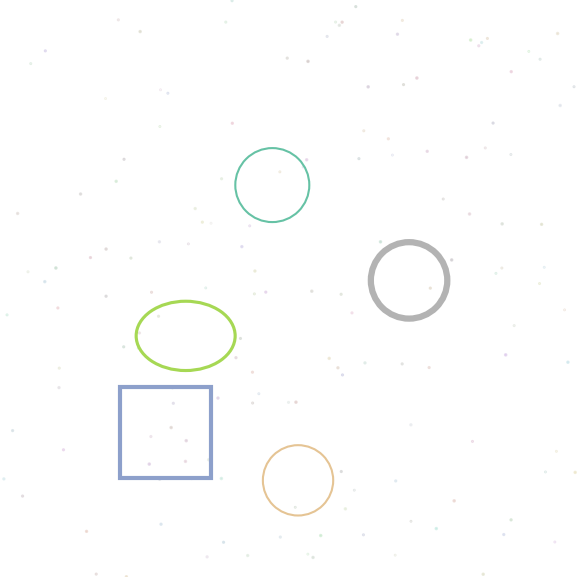[{"shape": "circle", "thickness": 1, "radius": 0.32, "center": [0.472, 0.679]}, {"shape": "square", "thickness": 2, "radius": 0.39, "center": [0.287, 0.25]}, {"shape": "oval", "thickness": 1.5, "radius": 0.43, "center": [0.321, 0.418]}, {"shape": "circle", "thickness": 1, "radius": 0.3, "center": [0.516, 0.167]}, {"shape": "circle", "thickness": 3, "radius": 0.33, "center": [0.708, 0.514]}]